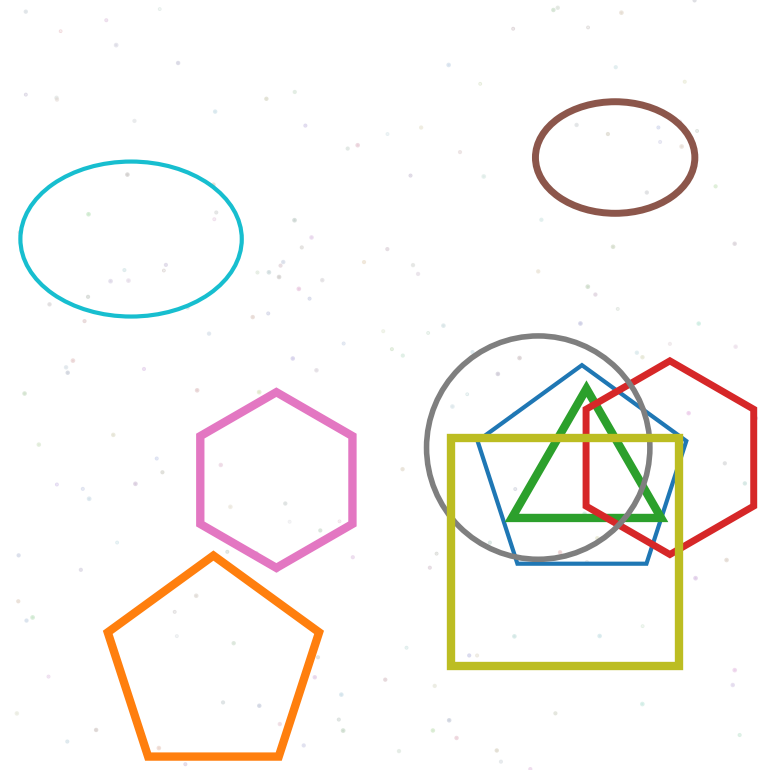[{"shape": "pentagon", "thickness": 1.5, "radius": 0.71, "center": [0.756, 0.383]}, {"shape": "pentagon", "thickness": 3, "radius": 0.72, "center": [0.277, 0.134]}, {"shape": "triangle", "thickness": 3, "radius": 0.56, "center": [0.762, 0.383]}, {"shape": "hexagon", "thickness": 2.5, "radius": 0.63, "center": [0.87, 0.406]}, {"shape": "oval", "thickness": 2.5, "radius": 0.52, "center": [0.799, 0.795]}, {"shape": "hexagon", "thickness": 3, "radius": 0.57, "center": [0.359, 0.377]}, {"shape": "circle", "thickness": 2, "radius": 0.73, "center": [0.699, 0.419]}, {"shape": "square", "thickness": 3, "radius": 0.74, "center": [0.734, 0.283]}, {"shape": "oval", "thickness": 1.5, "radius": 0.72, "center": [0.17, 0.69]}]